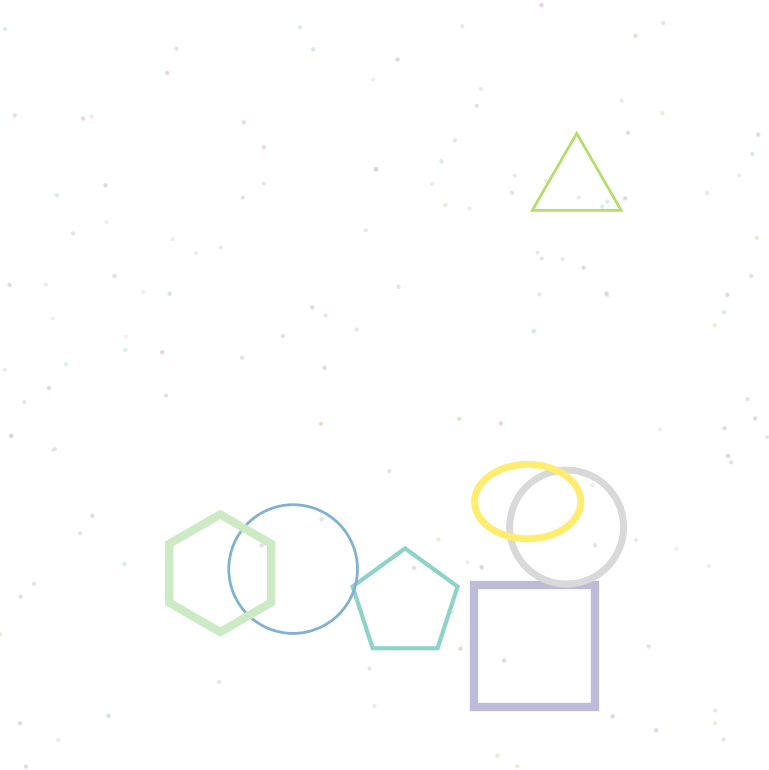[{"shape": "pentagon", "thickness": 1.5, "radius": 0.36, "center": [0.526, 0.216]}, {"shape": "square", "thickness": 3, "radius": 0.39, "center": [0.694, 0.161]}, {"shape": "circle", "thickness": 1, "radius": 0.42, "center": [0.381, 0.261]}, {"shape": "triangle", "thickness": 1, "radius": 0.33, "center": [0.749, 0.76]}, {"shape": "circle", "thickness": 2.5, "radius": 0.37, "center": [0.736, 0.316]}, {"shape": "hexagon", "thickness": 3, "radius": 0.38, "center": [0.286, 0.256]}, {"shape": "oval", "thickness": 2.5, "radius": 0.35, "center": [0.685, 0.349]}]